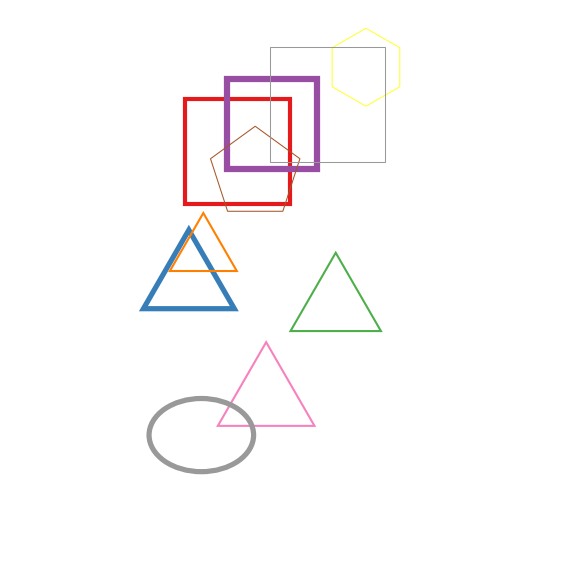[{"shape": "square", "thickness": 2, "radius": 0.45, "center": [0.411, 0.736]}, {"shape": "triangle", "thickness": 2.5, "radius": 0.45, "center": [0.327, 0.51]}, {"shape": "triangle", "thickness": 1, "radius": 0.45, "center": [0.581, 0.471]}, {"shape": "square", "thickness": 3, "radius": 0.39, "center": [0.47, 0.785]}, {"shape": "triangle", "thickness": 1, "radius": 0.33, "center": [0.352, 0.563]}, {"shape": "hexagon", "thickness": 0.5, "radius": 0.34, "center": [0.634, 0.883]}, {"shape": "pentagon", "thickness": 0.5, "radius": 0.41, "center": [0.442, 0.699]}, {"shape": "triangle", "thickness": 1, "radius": 0.48, "center": [0.461, 0.31]}, {"shape": "square", "thickness": 0.5, "radius": 0.49, "center": [0.567, 0.818]}, {"shape": "oval", "thickness": 2.5, "radius": 0.45, "center": [0.349, 0.246]}]